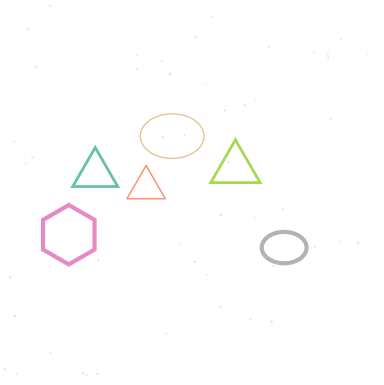[{"shape": "triangle", "thickness": 2, "radius": 0.34, "center": [0.247, 0.549]}, {"shape": "triangle", "thickness": 1, "radius": 0.29, "center": [0.38, 0.512]}, {"shape": "hexagon", "thickness": 3, "radius": 0.39, "center": [0.179, 0.39]}, {"shape": "triangle", "thickness": 2, "radius": 0.37, "center": [0.611, 0.563]}, {"shape": "oval", "thickness": 1, "radius": 0.41, "center": [0.447, 0.646]}, {"shape": "oval", "thickness": 3, "radius": 0.29, "center": [0.738, 0.357]}]